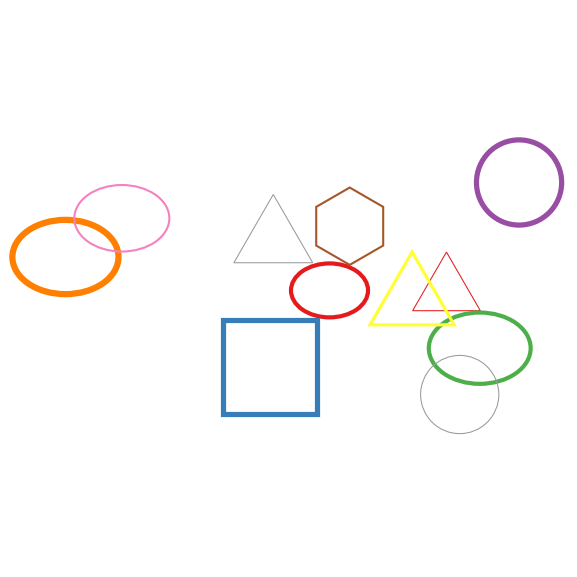[{"shape": "triangle", "thickness": 0.5, "radius": 0.34, "center": [0.773, 0.495]}, {"shape": "oval", "thickness": 2, "radius": 0.33, "center": [0.571, 0.496]}, {"shape": "square", "thickness": 2.5, "radius": 0.41, "center": [0.468, 0.364]}, {"shape": "oval", "thickness": 2, "radius": 0.44, "center": [0.831, 0.396]}, {"shape": "circle", "thickness": 2.5, "radius": 0.37, "center": [0.899, 0.683]}, {"shape": "oval", "thickness": 3, "radius": 0.46, "center": [0.113, 0.554]}, {"shape": "triangle", "thickness": 1.5, "radius": 0.42, "center": [0.714, 0.479]}, {"shape": "hexagon", "thickness": 1, "radius": 0.33, "center": [0.606, 0.607]}, {"shape": "oval", "thickness": 1, "radius": 0.41, "center": [0.211, 0.621]}, {"shape": "circle", "thickness": 0.5, "radius": 0.34, "center": [0.796, 0.316]}, {"shape": "triangle", "thickness": 0.5, "radius": 0.39, "center": [0.473, 0.584]}]